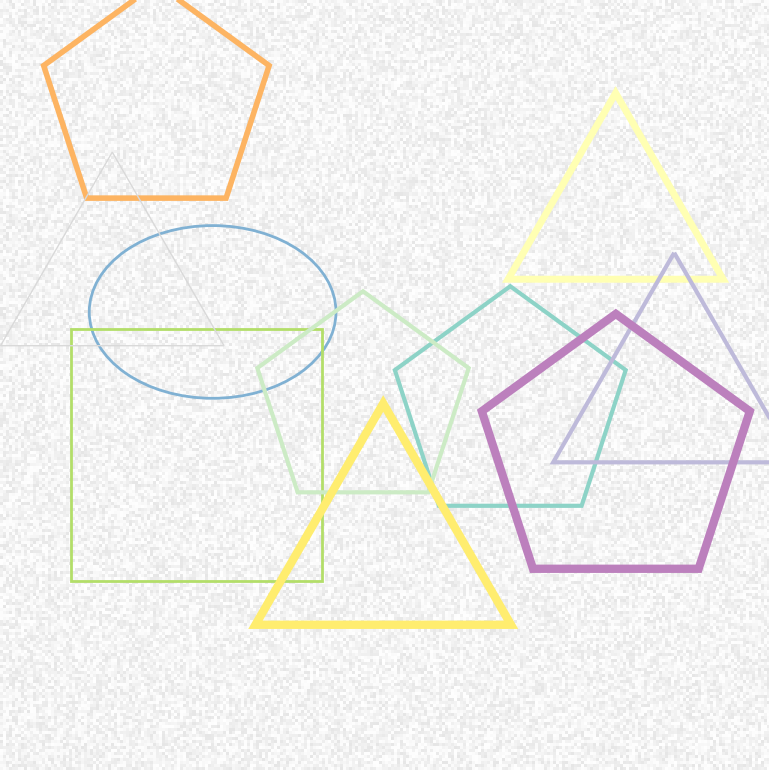[{"shape": "pentagon", "thickness": 1.5, "radius": 0.79, "center": [0.663, 0.471]}, {"shape": "triangle", "thickness": 2.5, "radius": 0.81, "center": [0.8, 0.718]}, {"shape": "triangle", "thickness": 1.5, "radius": 0.91, "center": [0.876, 0.49]}, {"shape": "oval", "thickness": 1, "radius": 0.8, "center": [0.276, 0.595]}, {"shape": "pentagon", "thickness": 2, "radius": 0.77, "center": [0.203, 0.867]}, {"shape": "square", "thickness": 1, "radius": 0.82, "center": [0.255, 0.409]}, {"shape": "triangle", "thickness": 0.5, "radius": 0.84, "center": [0.146, 0.635]}, {"shape": "pentagon", "thickness": 3, "radius": 0.91, "center": [0.8, 0.409]}, {"shape": "pentagon", "thickness": 1.5, "radius": 0.72, "center": [0.471, 0.477]}, {"shape": "triangle", "thickness": 3, "radius": 0.96, "center": [0.498, 0.284]}]